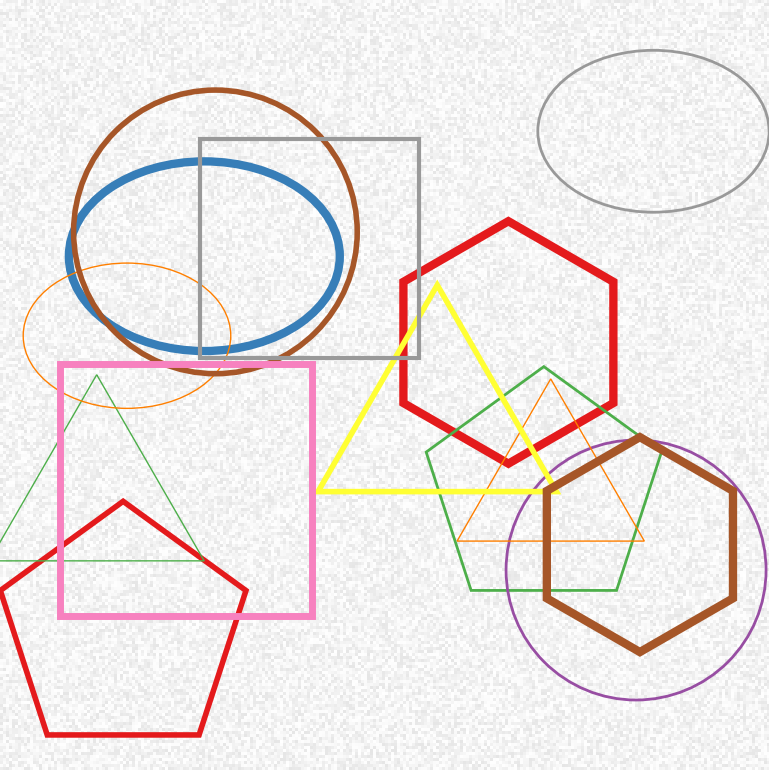[{"shape": "hexagon", "thickness": 3, "radius": 0.79, "center": [0.66, 0.555]}, {"shape": "pentagon", "thickness": 2, "radius": 0.84, "center": [0.16, 0.181]}, {"shape": "oval", "thickness": 3, "radius": 0.88, "center": [0.265, 0.667]}, {"shape": "pentagon", "thickness": 1, "radius": 0.8, "center": [0.706, 0.363]}, {"shape": "triangle", "thickness": 0.5, "radius": 0.81, "center": [0.126, 0.352]}, {"shape": "circle", "thickness": 1, "radius": 0.84, "center": [0.826, 0.26]}, {"shape": "triangle", "thickness": 0.5, "radius": 0.7, "center": [0.715, 0.367]}, {"shape": "oval", "thickness": 0.5, "radius": 0.67, "center": [0.165, 0.564]}, {"shape": "triangle", "thickness": 2, "radius": 0.89, "center": [0.568, 0.451]}, {"shape": "circle", "thickness": 2, "radius": 0.92, "center": [0.28, 0.699]}, {"shape": "hexagon", "thickness": 3, "radius": 0.7, "center": [0.831, 0.293]}, {"shape": "square", "thickness": 2.5, "radius": 0.82, "center": [0.241, 0.363]}, {"shape": "oval", "thickness": 1, "radius": 0.75, "center": [0.849, 0.83]}, {"shape": "square", "thickness": 1.5, "radius": 0.71, "center": [0.402, 0.677]}]